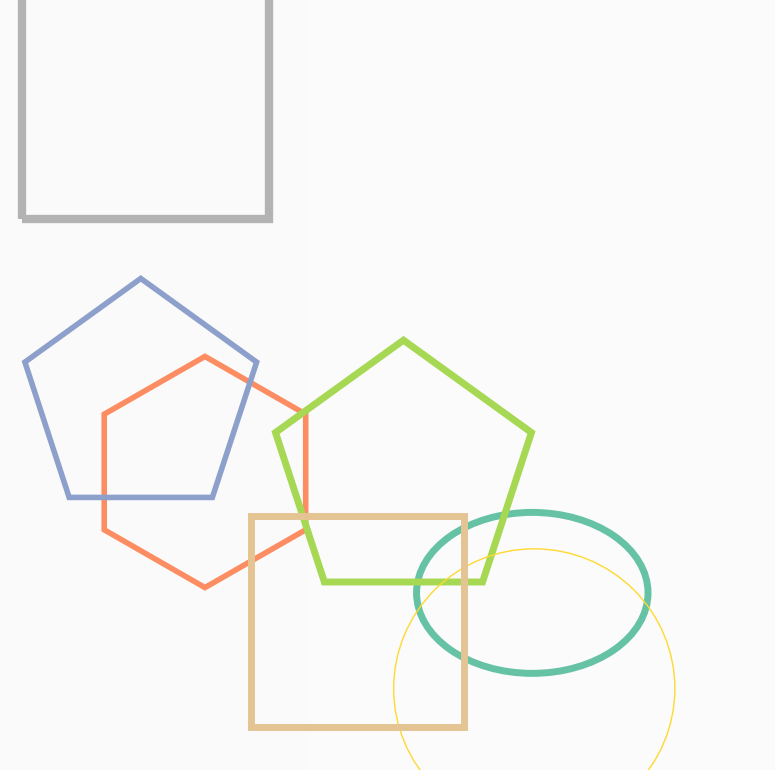[{"shape": "oval", "thickness": 2.5, "radius": 0.75, "center": [0.687, 0.23]}, {"shape": "hexagon", "thickness": 2, "radius": 0.75, "center": [0.264, 0.387]}, {"shape": "pentagon", "thickness": 2, "radius": 0.79, "center": [0.182, 0.481]}, {"shape": "pentagon", "thickness": 2.5, "radius": 0.87, "center": [0.521, 0.385]}, {"shape": "circle", "thickness": 0.5, "radius": 0.91, "center": [0.689, 0.106]}, {"shape": "square", "thickness": 2.5, "radius": 0.69, "center": [0.461, 0.193]}, {"shape": "square", "thickness": 3, "radius": 0.8, "center": [0.188, 0.875]}]